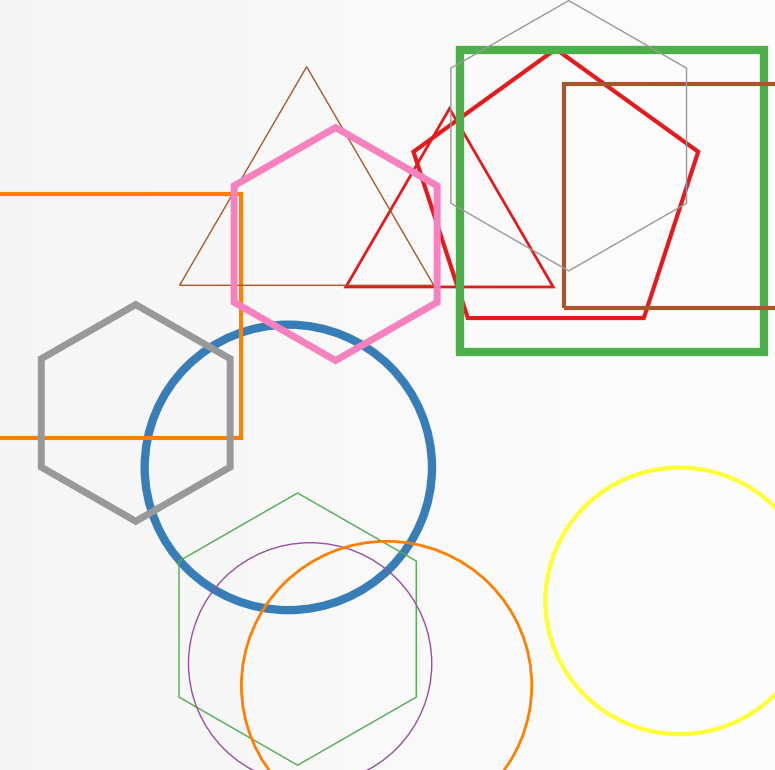[{"shape": "pentagon", "thickness": 1.5, "radius": 0.97, "center": [0.717, 0.743]}, {"shape": "triangle", "thickness": 1, "radius": 0.77, "center": [0.58, 0.705]}, {"shape": "circle", "thickness": 3, "radius": 0.93, "center": [0.372, 0.393]}, {"shape": "square", "thickness": 3, "radius": 0.98, "center": [0.79, 0.739]}, {"shape": "hexagon", "thickness": 0.5, "radius": 0.88, "center": [0.384, 0.183]}, {"shape": "circle", "thickness": 0.5, "radius": 0.78, "center": [0.4, 0.138]}, {"shape": "circle", "thickness": 1, "radius": 0.94, "center": [0.499, 0.11]}, {"shape": "square", "thickness": 1.5, "radius": 0.79, "center": [0.152, 0.59]}, {"shape": "circle", "thickness": 1.5, "radius": 0.87, "center": [0.877, 0.22]}, {"shape": "square", "thickness": 1.5, "radius": 0.73, "center": [0.873, 0.745]}, {"shape": "triangle", "thickness": 0.5, "radius": 0.95, "center": [0.396, 0.724]}, {"shape": "hexagon", "thickness": 2.5, "radius": 0.76, "center": [0.433, 0.683]}, {"shape": "hexagon", "thickness": 0.5, "radius": 0.88, "center": [0.734, 0.824]}, {"shape": "hexagon", "thickness": 2.5, "radius": 0.7, "center": [0.175, 0.464]}]